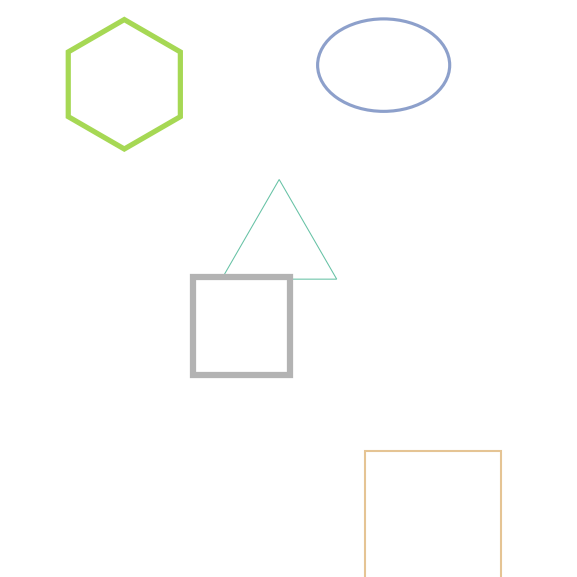[{"shape": "triangle", "thickness": 0.5, "radius": 0.58, "center": [0.483, 0.573]}, {"shape": "oval", "thickness": 1.5, "radius": 0.57, "center": [0.664, 0.886]}, {"shape": "hexagon", "thickness": 2.5, "radius": 0.56, "center": [0.215, 0.853]}, {"shape": "square", "thickness": 1, "radius": 0.59, "center": [0.749, 0.1]}, {"shape": "square", "thickness": 3, "radius": 0.42, "center": [0.418, 0.435]}]